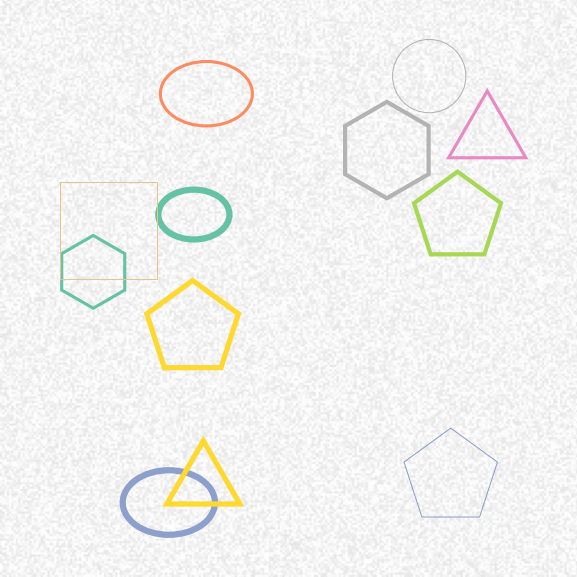[{"shape": "oval", "thickness": 3, "radius": 0.31, "center": [0.336, 0.628]}, {"shape": "hexagon", "thickness": 1.5, "radius": 0.32, "center": [0.161, 0.528]}, {"shape": "oval", "thickness": 1.5, "radius": 0.4, "center": [0.357, 0.837]}, {"shape": "pentagon", "thickness": 0.5, "radius": 0.43, "center": [0.78, 0.173]}, {"shape": "oval", "thickness": 3, "radius": 0.4, "center": [0.292, 0.129]}, {"shape": "triangle", "thickness": 1.5, "radius": 0.39, "center": [0.844, 0.765]}, {"shape": "pentagon", "thickness": 2, "radius": 0.4, "center": [0.792, 0.623]}, {"shape": "pentagon", "thickness": 2.5, "radius": 0.42, "center": [0.334, 0.43]}, {"shape": "triangle", "thickness": 2.5, "radius": 0.37, "center": [0.352, 0.163]}, {"shape": "square", "thickness": 0.5, "radius": 0.42, "center": [0.188, 0.601]}, {"shape": "circle", "thickness": 0.5, "radius": 0.32, "center": [0.743, 0.867]}, {"shape": "hexagon", "thickness": 2, "radius": 0.42, "center": [0.67, 0.739]}]